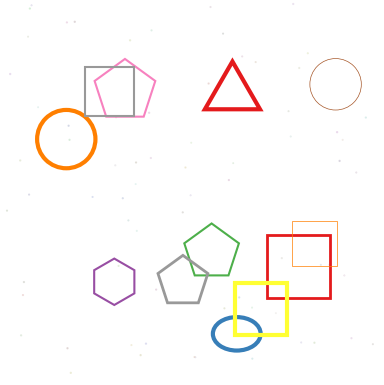[{"shape": "triangle", "thickness": 3, "radius": 0.41, "center": [0.604, 0.758]}, {"shape": "square", "thickness": 2, "radius": 0.41, "center": [0.775, 0.307]}, {"shape": "oval", "thickness": 3, "radius": 0.31, "center": [0.615, 0.133]}, {"shape": "pentagon", "thickness": 1.5, "radius": 0.37, "center": [0.55, 0.345]}, {"shape": "hexagon", "thickness": 1.5, "radius": 0.3, "center": [0.297, 0.268]}, {"shape": "square", "thickness": 0.5, "radius": 0.29, "center": [0.817, 0.367]}, {"shape": "circle", "thickness": 3, "radius": 0.38, "center": [0.172, 0.639]}, {"shape": "square", "thickness": 3, "radius": 0.34, "center": [0.678, 0.198]}, {"shape": "circle", "thickness": 0.5, "radius": 0.33, "center": [0.872, 0.781]}, {"shape": "pentagon", "thickness": 1.5, "radius": 0.41, "center": [0.325, 0.764]}, {"shape": "square", "thickness": 1.5, "radius": 0.32, "center": [0.285, 0.763]}, {"shape": "pentagon", "thickness": 2, "radius": 0.34, "center": [0.475, 0.269]}]